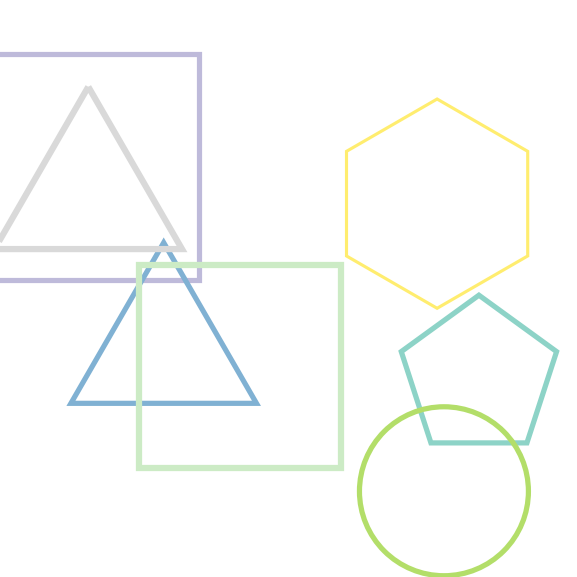[{"shape": "pentagon", "thickness": 2.5, "radius": 0.71, "center": [0.829, 0.347]}, {"shape": "square", "thickness": 2.5, "radius": 0.98, "center": [0.149, 0.71]}, {"shape": "triangle", "thickness": 2.5, "radius": 0.93, "center": [0.283, 0.393]}, {"shape": "circle", "thickness": 2.5, "radius": 0.73, "center": [0.769, 0.148]}, {"shape": "triangle", "thickness": 3, "radius": 0.94, "center": [0.153, 0.662]}, {"shape": "square", "thickness": 3, "radius": 0.88, "center": [0.416, 0.364]}, {"shape": "hexagon", "thickness": 1.5, "radius": 0.91, "center": [0.757, 0.646]}]